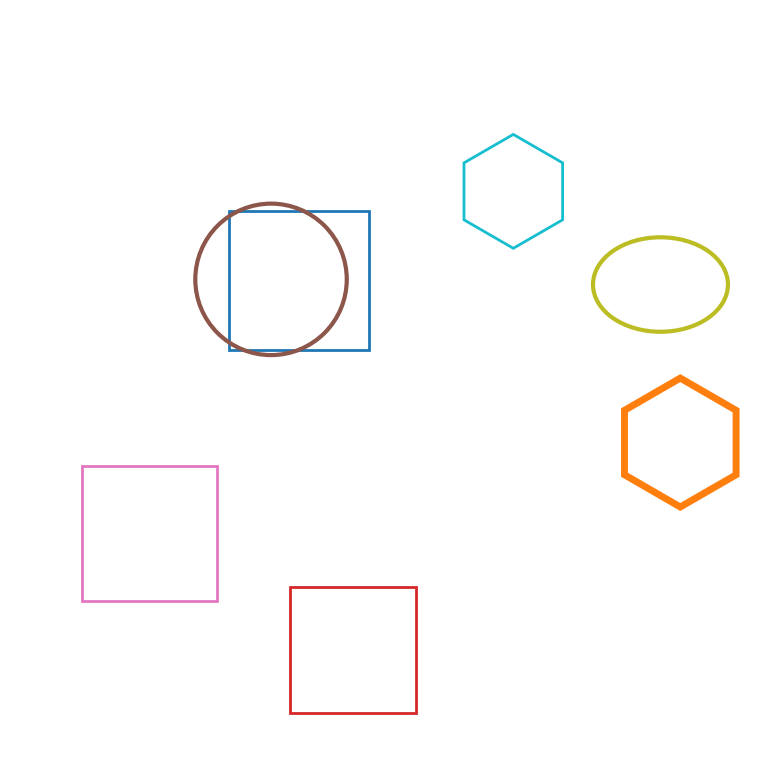[{"shape": "square", "thickness": 1, "radius": 0.45, "center": [0.388, 0.636]}, {"shape": "hexagon", "thickness": 2.5, "radius": 0.42, "center": [0.883, 0.425]}, {"shape": "square", "thickness": 1, "radius": 0.41, "center": [0.459, 0.155]}, {"shape": "circle", "thickness": 1.5, "radius": 0.49, "center": [0.352, 0.637]}, {"shape": "square", "thickness": 1, "radius": 0.44, "center": [0.194, 0.307]}, {"shape": "oval", "thickness": 1.5, "radius": 0.44, "center": [0.858, 0.63]}, {"shape": "hexagon", "thickness": 1, "radius": 0.37, "center": [0.667, 0.752]}]